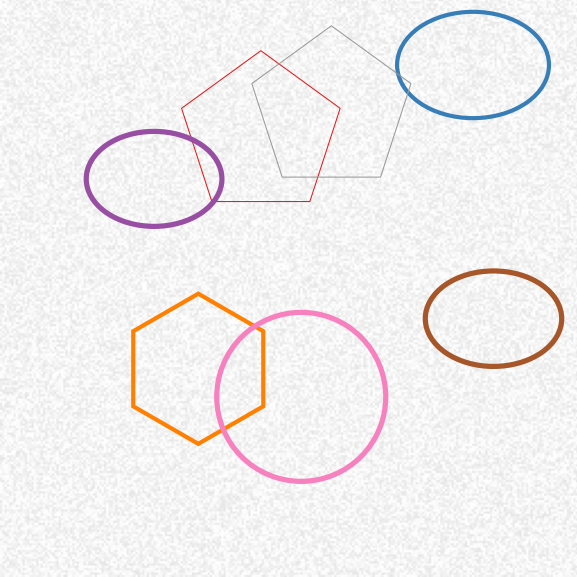[{"shape": "pentagon", "thickness": 0.5, "radius": 0.72, "center": [0.452, 0.767]}, {"shape": "oval", "thickness": 2, "radius": 0.66, "center": [0.819, 0.887]}, {"shape": "oval", "thickness": 2.5, "radius": 0.59, "center": [0.267, 0.689]}, {"shape": "hexagon", "thickness": 2, "radius": 0.65, "center": [0.343, 0.361]}, {"shape": "oval", "thickness": 2.5, "radius": 0.59, "center": [0.855, 0.447]}, {"shape": "circle", "thickness": 2.5, "radius": 0.73, "center": [0.522, 0.312]}, {"shape": "pentagon", "thickness": 0.5, "radius": 0.72, "center": [0.574, 0.81]}]